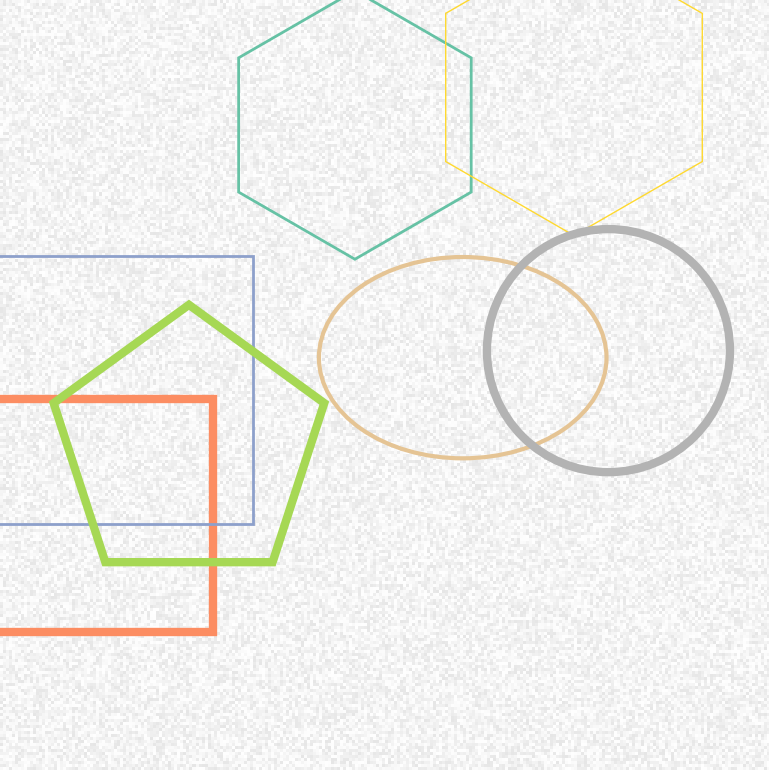[{"shape": "hexagon", "thickness": 1, "radius": 0.87, "center": [0.461, 0.838]}, {"shape": "square", "thickness": 3, "radius": 0.76, "center": [0.125, 0.33]}, {"shape": "square", "thickness": 1, "radius": 0.87, "center": [0.155, 0.493]}, {"shape": "pentagon", "thickness": 3, "radius": 0.92, "center": [0.245, 0.419]}, {"shape": "hexagon", "thickness": 0.5, "radius": 0.96, "center": [0.745, 0.886]}, {"shape": "oval", "thickness": 1.5, "radius": 0.93, "center": [0.601, 0.535]}, {"shape": "circle", "thickness": 3, "radius": 0.79, "center": [0.79, 0.545]}]